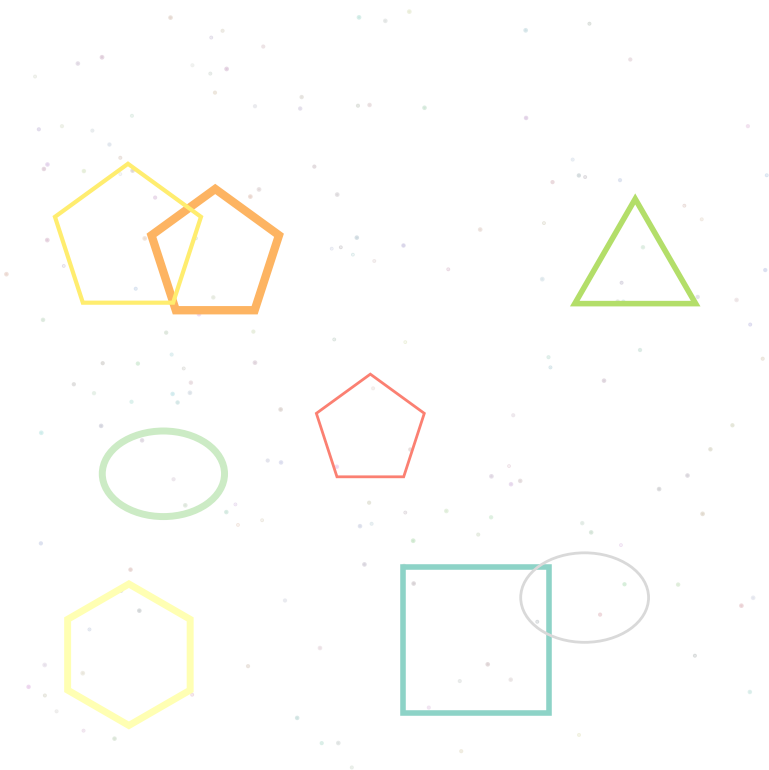[{"shape": "square", "thickness": 2, "radius": 0.47, "center": [0.618, 0.169]}, {"shape": "hexagon", "thickness": 2.5, "radius": 0.46, "center": [0.167, 0.15]}, {"shape": "pentagon", "thickness": 1, "radius": 0.37, "center": [0.481, 0.44]}, {"shape": "pentagon", "thickness": 3, "radius": 0.44, "center": [0.28, 0.668]}, {"shape": "triangle", "thickness": 2, "radius": 0.45, "center": [0.825, 0.651]}, {"shape": "oval", "thickness": 1, "radius": 0.42, "center": [0.759, 0.224]}, {"shape": "oval", "thickness": 2.5, "radius": 0.4, "center": [0.212, 0.385]}, {"shape": "pentagon", "thickness": 1.5, "radius": 0.5, "center": [0.166, 0.688]}]